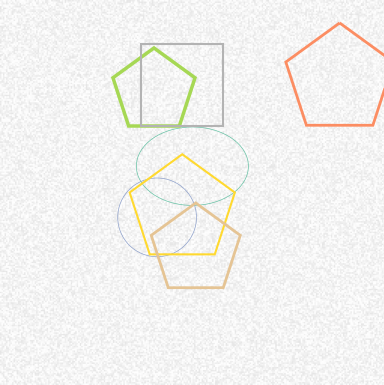[{"shape": "oval", "thickness": 0.5, "radius": 0.73, "center": [0.5, 0.568]}, {"shape": "pentagon", "thickness": 2, "radius": 0.73, "center": [0.882, 0.794]}, {"shape": "circle", "thickness": 0.5, "radius": 0.51, "center": [0.408, 0.435]}, {"shape": "pentagon", "thickness": 2.5, "radius": 0.56, "center": [0.4, 0.763]}, {"shape": "pentagon", "thickness": 1.5, "radius": 0.72, "center": [0.473, 0.456]}, {"shape": "pentagon", "thickness": 2, "radius": 0.61, "center": [0.508, 0.351]}, {"shape": "square", "thickness": 1.5, "radius": 0.53, "center": [0.472, 0.78]}]